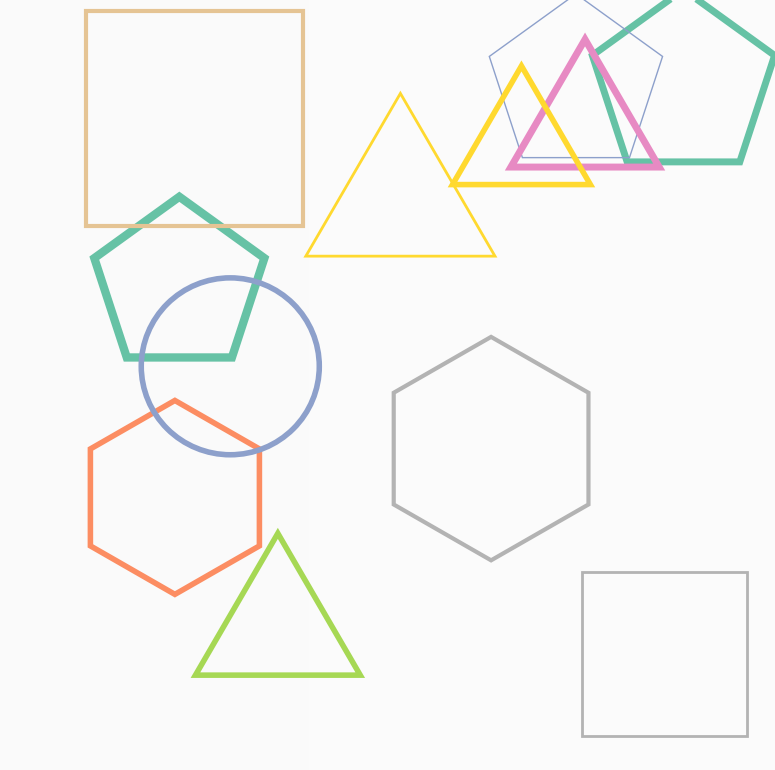[{"shape": "pentagon", "thickness": 2.5, "radius": 0.62, "center": [0.882, 0.89]}, {"shape": "pentagon", "thickness": 3, "radius": 0.58, "center": [0.231, 0.629]}, {"shape": "hexagon", "thickness": 2, "radius": 0.63, "center": [0.226, 0.354]}, {"shape": "pentagon", "thickness": 0.5, "radius": 0.59, "center": [0.743, 0.89]}, {"shape": "circle", "thickness": 2, "radius": 0.57, "center": [0.297, 0.524]}, {"shape": "triangle", "thickness": 2.5, "radius": 0.55, "center": [0.755, 0.838]}, {"shape": "triangle", "thickness": 2, "radius": 0.61, "center": [0.359, 0.185]}, {"shape": "triangle", "thickness": 2, "radius": 0.51, "center": [0.673, 0.812]}, {"shape": "triangle", "thickness": 1, "radius": 0.7, "center": [0.517, 0.738]}, {"shape": "square", "thickness": 1.5, "radius": 0.7, "center": [0.251, 0.846]}, {"shape": "hexagon", "thickness": 1.5, "radius": 0.73, "center": [0.634, 0.417]}, {"shape": "square", "thickness": 1, "radius": 0.53, "center": [0.857, 0.15]}]